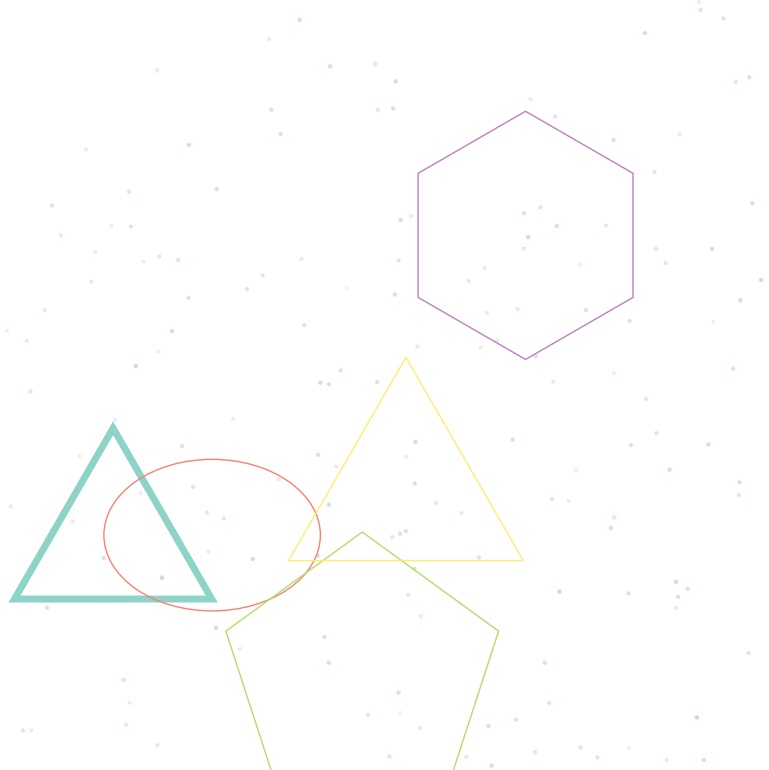[{"shape": "triangle", "thickness": 2.5, "radius": 0.74, "center": [0.147, 0.296]}, {"shape": "oval", "thickness": 0.5, "radius": 0.7, "center": [0.275, 0.305]}, {"shape": "pentagon", "thickness": 0.5, "radius": 0.93, "center": [0.47, 0.123]}, {"shape": "hexagon", "thickness": 0.5, "radius": 0.81, "center": [0.683, 0.694]}, {"shape": "triangle", "thickness": 0.5, "radius": 0.88, "center": [0.527, 0.36]}]